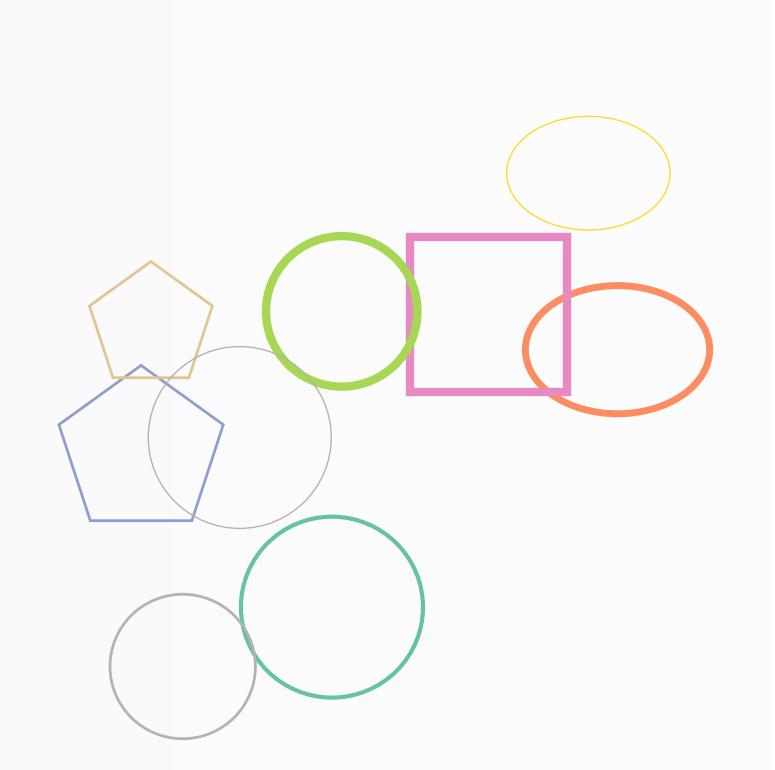[{"shape": "circle", "thickness": 1.5, "radius": 0.59, "center": [0.428, 0.212]}, {"shape": "oval", "thickness": 2.5, "radius": 0.59, "center": [0.797, 0.546]}, {"shape": "pentagon", "thickness": 1, "radius": 0.56, "center": [0.182, 0.414]}, {"shape": "square", "thickness": 3, "radius": 0.5, "center": [0.63, 0.592]}, {"shape": "circle", "thickness": 3, "radius": 0.49, "center": [0.441, 0.596]}, {"shape": "oval", "thickness": 0.5, "radius": 0.53, "center": [0.759, 0.775]}, {"shape": "pentagon", "thickness": 1, "radius": 0.42, "center": [0.195, 0.577]}, {"shape": "circle", "thickness": 0.5, "radius": 0.59, "center": [0.309, 0.432]}, {"shape": "circle", "thickness": 1, "radius": 0.47, "center": [0.236, 0.134]}]